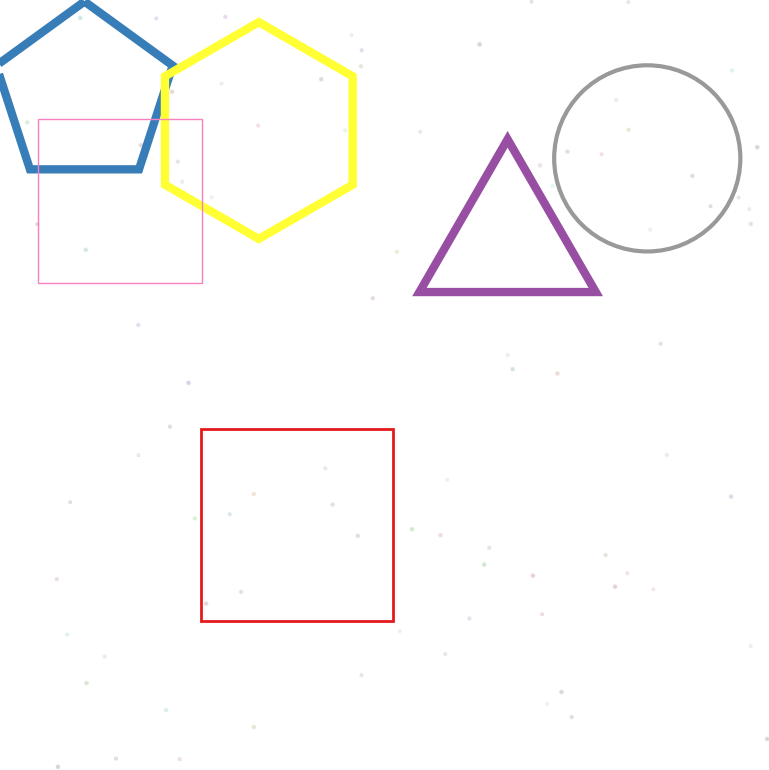[{"shape": "square", "thickness": 1, "radius": 0.62, "center": [0.386, 0.318]}, {"shape": "pentagon", "thickness": 3, "radius": 0.6, "center": [0.11, 0.878]}, {"shape": "triangle", "thickness": 3, "radius": 0.66, "center": [0.659, 0.687]}, {"shape": "hexagon", "thickness": 3, "radius": 0.7, "center": [0.336, 0.831]}, {"shape": "square", "thickness": 0.5, "radius": 0.53, "center": [0.156, 0.739]}, {"shape": "circle", "thickness": 1.5, "radius": 0.6, "center": [0.841, 0.794]}]